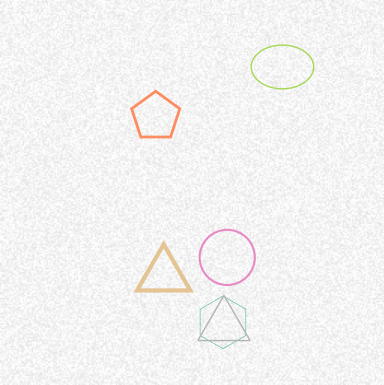[{"shape": "hexagon", "thickness": 0.5, "radius": 0.34, "center": [0.579, 0.163]}, {"shape": "pentagon", "thickness": 2, "radius": 0.33, "center": [0.404, 0.697]}, {"shape": "circle", "thickness": 1.5, "radius": 0.36, "center": [0.59, 0.331]}, {"shape": "oval", "thickness": 1, "radius": 0.41, "center": [0.734, 0.826]}, {"shape": "triangle", "thickness": 3, "radius": 0.4, "center": [0.425, 0.286]}, {"shape": "triangle", "thickness": 1, "radius": 0.39, "center": [0.582, 0.155]}]